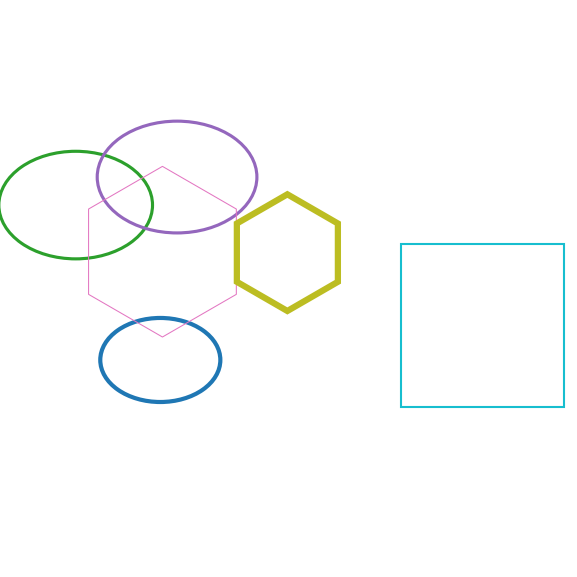[{"shape": "oval", "thickness": 2, "radius": 0.52, "center": [0.278, 0.376]}, {"shape": "oval", "thickness": 1.5, "radius": 0.67, "center": [0.131, 0.644]}, {"shape": "oval", "thickness": 1.5, "radius": 0.69, "center": [0.307, 0.693]}, {"shape": "hexagon", "thickness": 0.5, "radius": 0.74, "center": [0.281, 0.563]}, {"shape": "hexagon", "thickness": 3, "radius": 0.51, "center": [0.498, 0.562]}, {"shape": "square", "thickness": 1, "radius": 0.7, "center": [0.835, 0.435]}]